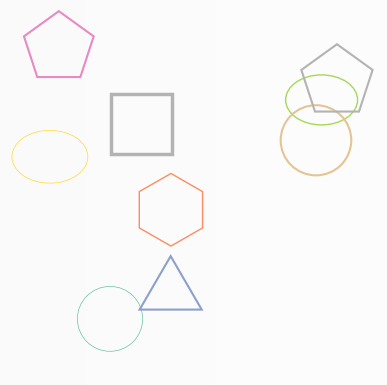[{"shape": "circle", "thickness": 0.5, "radius": 0.42, "center": [0.284, 0.172]}, {"shape": "hexagon", "thickness": 1, "radius": 0.47, "center": [0.441, 0.455]}, {"shape": "triangle", "thickness": 1.5, "radius": 0.46, "center": [0.44, 0.242]}, {"shape": "pentagon", "thickness": 1.5, "radius": 0.47, "center": [0.152, 0.876]}, {"shape": "oval", "thickness": 1, "radius": 0.46, "center": [0.83, 0.741]}, {"shape": "oval", "thickness": 0.5, "radius": 0.49, "center": [0.129, 0.593]}, {"shape": "circle", "thickness": 1.5, "radius": 0.46, "center": [0.815, 0.636]}, {"shape": "pentagon", "thickness": 1.5, "radius": 0.48, "center": [0.87, 0.788]}, {"shape": "square", "thickness": 2.5, "radius": 0.39, "center": [0.365, 0.678]}]